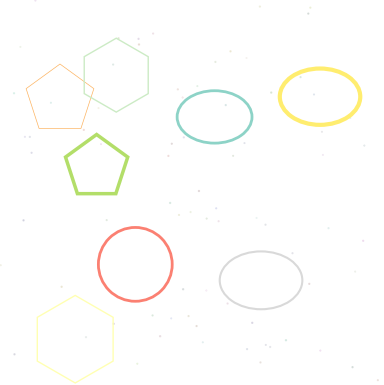[{"shape": "oval", "thickness": 2, "radius": 0.49, "center": [0.557, 0.696]}, {"shape": "hexagon", "thickness": 1, "radius": 0.57, "center": [0.195, 0.119]}, {"shape": "circle", "thickness": 2, "radius": 0.48, "center": [0.351, 0.313]}, {"shape": "pentagon", "thickness": 0.5, "radius": 0.46, "center": [0.156, 0.741]}, {"shape": "pentagon", "thickness": 2.5, "radius": 0.42, "center": [0.251, 0.566]}, {"shape": "oval", "thickness": 1.5, "radius": 0.54, "center": [0.678, 0.272]}, {"shape": "hexagon", "thickness": 1, "radius": 0.48, "center": [0.302, 0.805]}, {"shape": "oval", "thickness": 3, "radius": 0.52, "center": [0.831, 0.749]}]